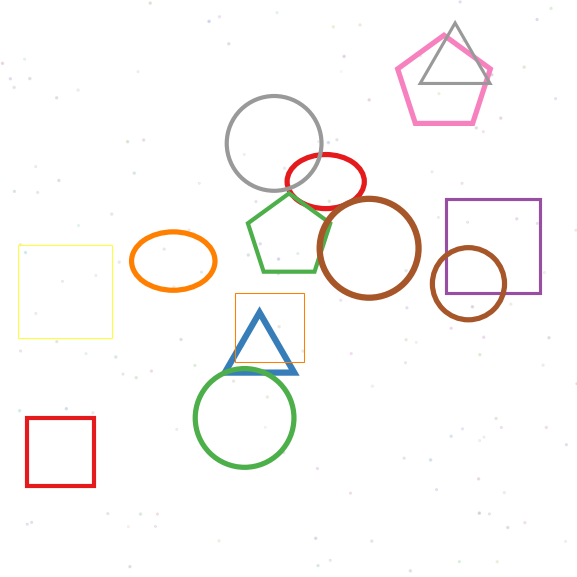[{"shape": "square", "thickness": 2, "radius": 0.29, "center": [0.105, 0.216]}, {"shape": "oval", "thickness": 2.5, "radius": 0.33, "center": [0.564, 0.685]}, {"shape": "triangle", "thickness": 3, "radius": 0.35, "center": [0.449, 0.389]}, {"shape": "pentagon", "thickness": 2, "radius": 0.37, "center": [0.501, 0.589]}, {"shape": "circle", "thickness": 2.5, "radius": 0.43, "center": [0.424, 0.275]}, {"shape": "square", "thickness": 1.5, "radius": 0.41, "center": [0.854, 0.574]}, {"shape": "oval", "thickness": 2.5, "radius": 0.36, "center": [0.3, 0.547]}, {"shape": "square", "thickness": 0.5, "radius": 0.3, "center": [0.467, 0.432]}, {"shape": "square", "thickness": 0.5, "radius": 0.41, "center": [0.112, 0.495]}, {"shape": "circle", "thickness": 2.5, "radius": 0.31, "center": [0.811, 0.508]}, {"shape": "circle", "thickness": 3, "radius": 0.43, "center": [0.639, 0.569]}, {"shape": "pentagon", "thickness": 2.5, "radius": 0.42, "center": [0.769, 0.854]}, {"shape": "circle", "thickness": 2, "radius": 0.41, "center": [0.475, 0.751]}, {"shape": "triangle", "thickness": 1.5, "radius": 0.35, "center": [0.788, 0.89]}]